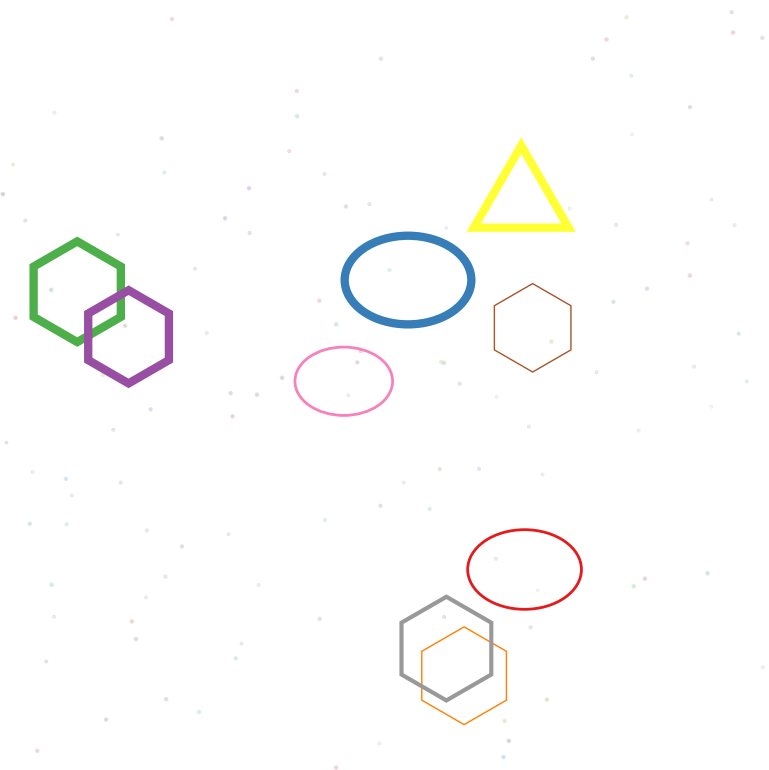[{"shape": "oval", "thickness": 1, "radius": 0.37, "center": [0.681, 0.26]}, {"shape": "oval", "thickness": 3, "radius": 0.41, "center": [0.53, 0.636]}, {"shape": "hexagon", "thickness": 3, "radius": 0.33, "center": [0.1, 0.621]}, {"shape": "hexagon", "thickness": 3, "radius": 0.3, "center": [0.167, 0.563]}, {"shape": "hexagon", "thickness": 0.5, "radius": 0.32, "center": [0.603, 0.122]}, {"shape": "triangle", "thickness": 3, "radius": 0.36, "center": [0.677, 0.74]}, {"shape": "hexagon", "thickness": 0.5, "radius": 0.29, "center": [0.692, 0.574]}, {"shape": "oval", "thickness": 1, "radius": 0.32, "center": [0.446, 0.505]}, {"shape": "hexagon", "thickness": 1.5, "radius": 0.34, "center": [0.58, 0.158]}]